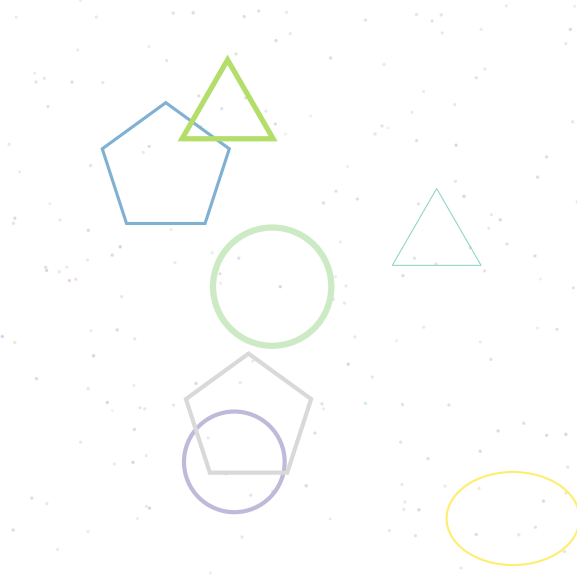[{"shape": "triangle", "thickness": 0.5, "radius": 0.44, "center": [0.756, 0.584]}, {"shape": "circle", "thickness": 2, "radius": 0.44, "center": [0.406, 0.199]}, {"shape": "pentagon", "thickness": 1.5, "radius": 0.58, "center": [0.287, 0.706]}, {"shape": "triangle", "thickness": 2.5, "radius": 0.46, "center": [0.394, 0.804]}, {"shape": "pentagon", "thickness": 2, "radius": 0.57, "center": [0.43, 0.273]}, {"shape": "circle", "thickness": 3, "radius": 0.51, "center": [0.471, 0.503]}, {"shape": "oval", "thickness": 1, "radius": 0.58, "center": [0.888, 0.101]}]